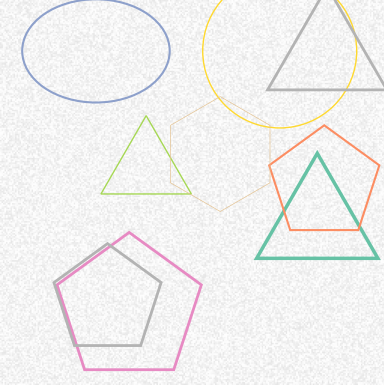[{"shape": "triangle", "thickness": 2.5, "radius": 0.91, "center": [0.824, 0.42]}, {"shape": "pentagon", "thickness": 1.5, "radius": 0.75, "center": [0.842, 0.524]}, {"shape": "oval", "thickness": 1.5, "radius": 0.96, "center": [0.249, 0.868]}, {"shape": "pentagon", "thickness": 2, "radius": 0.99, "center": [0.336, 0.199]}, {"shape": "triangle", "thickness": 1, "radius": 0.68, "center": [0.38, 0.564]}, {"shape": "circle", "thickness": 1, "radius": 1.0, "center": [0.727, 0.868]}, {"shape": "hexagon", "thickness": 0.5, "radius": 0.75, "center": [0.572, 0.6]}, {"shape": "triangle", "thickness": 2, "radius": 0.89, "center": [0.85, 0.856]}, {"shape": "pentagon", "thickness": 2, "radius": 0.73, "center": [0.279, 0.221]}]